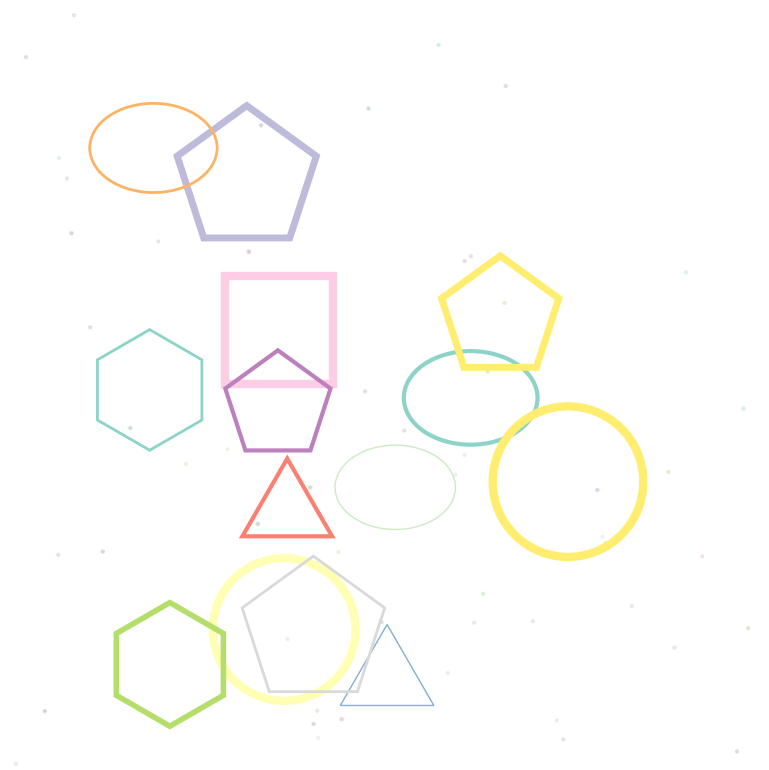[{"shape": "hexagon", "thickness": 1, "radius": 0.39, "center": [0.194, 0.494]}, {"shape": "oval", "thickness": 1.5, "radius": 0.43, "center": [0.611, 0.483]}, {"shape": "circle", "thickness": 3, "radius": 0.46, "center": [0.369, 0.182]}, {"shape": "pentagon", "thickness": 2.5, "radius": 0.47, "center": [0.32, 0.768]}, {"shape": "triangle", "thickness": 1.5, "radius": 0.34, "center": [0.373, 0.337]}, {"shape": "triangle", "thickness": 0.5, "radius": 0.35, "center": [0.503, 0.119]}, {"shape": "oval", "thickness": 1, "radius": 0.41, "center": [0.199, 0.808]}, {"shape": "hexagon", "thickness": 2, "radius": 0.4, "center": [0.221, 0.137]}, {"shape": "square", "thickness": 3, "radius": 0.35, "center": [0.362, 0.572]}, {"shape": "pentagon", "thickness": 1, "radius": 0.49, "center": [0.407, 0.18]}, {"shape": "pentagon", "thickness": 1.5, "radius": 0.36, "center": [0.361, 0.473]}, {"shape": "oval", "thickness": 0.5, "radius": 0.39, "center": [0.513, 0.367]}, {"shape": "circle", "thickness": 3, "radius": 0.49, "center": [0.738, 0.374]}, {"shape": "pentagon", "thickness": 2.5, "radius": 0.4, "center": [0.65, 0.588]}]